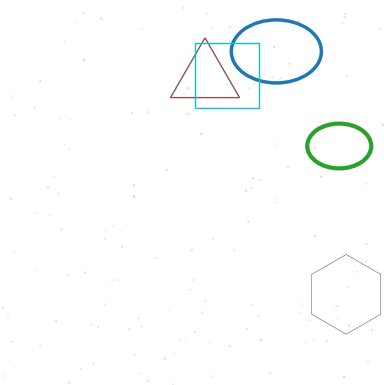[{"shape": "oval", "thickness": 2.5, "radius": 0.59, "center": [0.718, 0.866]}, {"shape": "oval", "thickness": 3, "radius": 0.42, "center": [0.881, 0.621]}, {"shape": "triangle", "thickness": 1, "radius": 0.52, "center": [0.532, 0.798]}, {"shape": "hexagon", "thickness": 0.5, "radius": 0.52, "center": [0.899, 0.235]}, {"shape": "square", "thickness": 1, "radius": 0.42, "center": [0.589, 0.804]}]